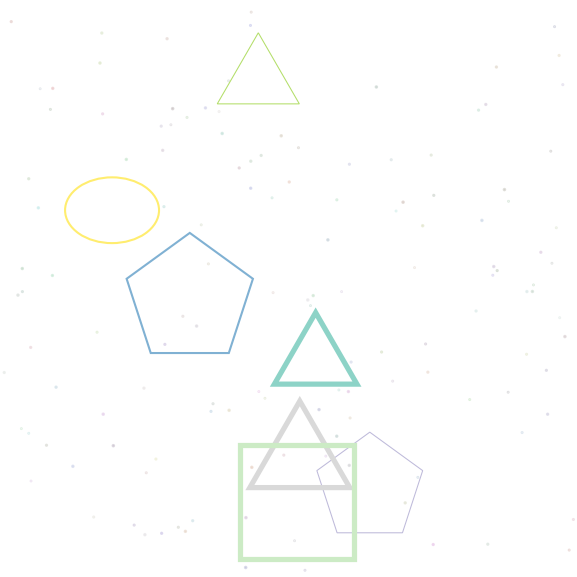[{"shape": "triangle", "thickness": 2.5, "radius": 0.41, "center": [0.547, 0.375]}, {"shape": "pentagon", "thickness": 0.5, "radius": 0.48, "center": [0.64, 0.154]}, {"shape": "pentagon", "thickness": 1, "radius": 0.57, "center": [0.329, 0.481]}, {"shape": "triangle", "thickness": 0.5, "radius": 0.41, "center": [0.447, 0.86]}, {"shape": "triangle", "thickness": 2.5, "radius": 0.5, "center": [0.519, 0.205]}, {"shape": "square", "thickness": 2.5, "radius": 0.49, "center": [0.514, 0.13]}, {"shape": "oval", "thickness": 1, "radius": 0.41, "center": [0.194, 0.635]}]